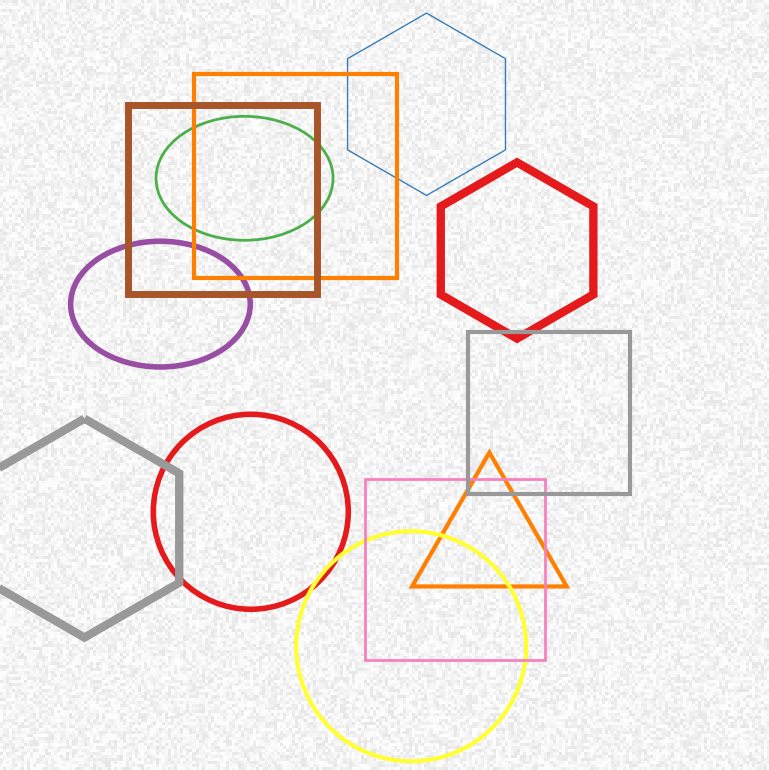[{"shape": "hexagon", "thickness": 3, "radius": 0.57, "center": [0.672, 0.675]}, {"shape": "circle", "thickness": 2, "radius": 0.63, "center": [0.326, 0.335]}, {"shape": "hexagon", "thickness": 0.5, "radius": 0.59, "center": [0.554, 0.865]}, {"shape": "oval", "thickness": 1, "radius": 0.57, "center": [0.318, 0.768]}, {"shape": "oval", "thickness": 2, "radius": 0.58, "center": [0.208, 0.605]}, {"shape": "square", "thickness": 1.5, "radius": 0.66, "center": [0.384, 0.772]}, {"shape": "triangle", "thickness": 1.5, "radius": 0.58, "center": [0.636, 0.296]}, {"shape": "circle", "thickness": 1.5, "radius": 0.75, "center": [0.534, 0.161]}, {"shape": "square", "thickness": 2.5, "radius": 0.62, "center": [0.289, 0.741]}, {"shape": "square", "thickness": 1, "radius": 0.58, "center": [0.591, 0.26]}, {"shape": "square", "thickness": 1.5, "radius": 0.53, "center": [0.713, 0.463]}, {"shape": "hexagon", "thickness": 3, "radius": 0.71, "center": [0.11, 0.314]}]